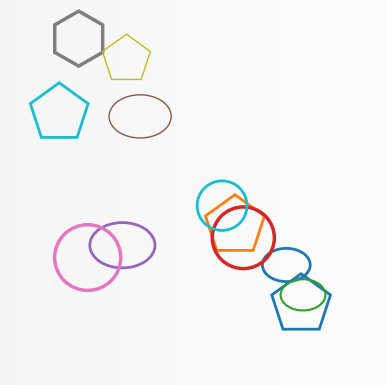[{"shape": "pentagon", "thickness": 2, "radius": 0.4, "center": [0.777, 0.209]}, {"shape": "oval", "thickness": 2, "radius": 0.31, "center": [0.739, 0.312]}, {"shape": "pentagon", "thickness": 2, "radius": 0.4, "center": [0.606, 0.414]}, {"shape": "oval", "thickness": 1.5, "radius": 0.29, "center": [0.782, 0.234]}, {"shape": "circle", "thickness": 2.5, "radius": 0.4, "center": [0.628, 0.382]}, {"shape": "oval", "thickness": 2, "radius": 0.42, "center": [0.316, 0.363]}, {"shape": "oval", "thickness": 1, "radius": 0.4, "center": [0.362, 0.698]}, {"shape": "circle", "thickness": 2.5, "radius": 0.43, "center": [0.226, 0.331]}, {"shape": "hexagon", "thickness": 2.5, "radius": 0.36, "center": [0.203, 0.9]}, {"shape": "pentagon", "thickness": 1, "radius": 0.32, "center": [0.326, 0.846]}, {"shape": "circle", "thickness": 2, "radius": 0.32, "center": [0.573, 0.466]}, {"shape": "pentagon", "thickness": 2, "radius": 0.39, "center": [0.153, 0.707]}]